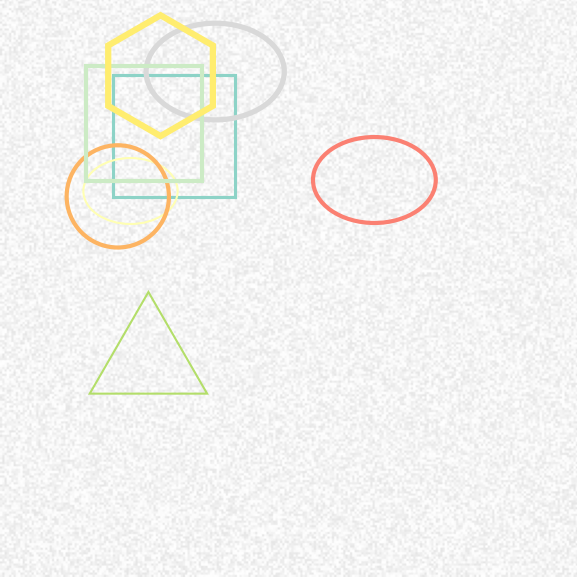[{"shape": "square", "thickness": 1.5, "radius": 0.53, "center": [0.301, 0.764]}, {"shape": "oval", "thickness": 1, "radius": 0.41, "center": [0.226, 0.668]}, {"shape": "oval", "thickness": 2, "radius": 0.53, "center": [0.648, 0.687]}, {"shape": "circle", "thickness": 2, "radius": 0.44, "center": [0.204, 0.659]}, {"shape": "triangle", "thickness": 1, "radius": 0.59, "center": [0.257, 0.376]}, {"shape": "oval", "thickness": 2.5, "radius": 0.6, "center": [0.373, 0.875]}, {"shape": "square", "thickness": 2, "radius": 0.5, "center": [0.249, 0.785]}, {"shape": "hexagon", "thickness": 3, "radius": 0.52, "center": [0.278, 0.868]}]